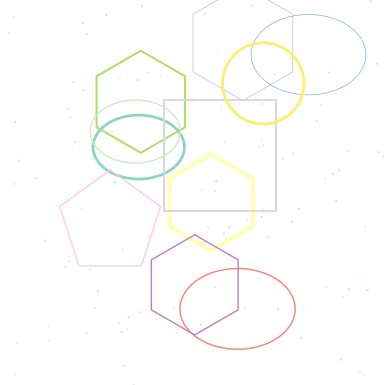[{"shape": "oval", "thickness": 2, "radius": 0.59, "center": [0.36, 0.618]}, {"shape": "hexagon", "thickness": 3, "radius": 0.62, "center": [0.548, 0.474]}, {"shape": "hexagon", "thickness": 0.5, "radius": 0.75, "center": [0.631, 0.888]}, {"shape": "oval", "thickness": 1, "radius": 0.75, "center": [0.617, 0.198]}, {"shape": "oval", "thickness": 0.5, "radius": 0.75, "center": [0.801, 0.858]}, {"shape": "hexagon", "thickness": 1.5, "radius": 0.66, "center": [0.366, 0.736]}, {"shape": "pentagon", "thickness": 1, "radius": 0.69, "center": [0.286, 0.421]}, {"shape": "square", "thickness": 1.5, "radius": 0.72, "center": [0.571, 0.595]}, {"shape": "hexagon", "thickness": 1, "radius": 0.65, "center": [0.506, 0.26]}, {"shape": "oval", "thickness": 1, "radius": 0.59, "center": [0.351, 0.658]}, {"shape": "circle", "thickness": 2, "radius": 0.53, "center": [0.684, 0.783]}]